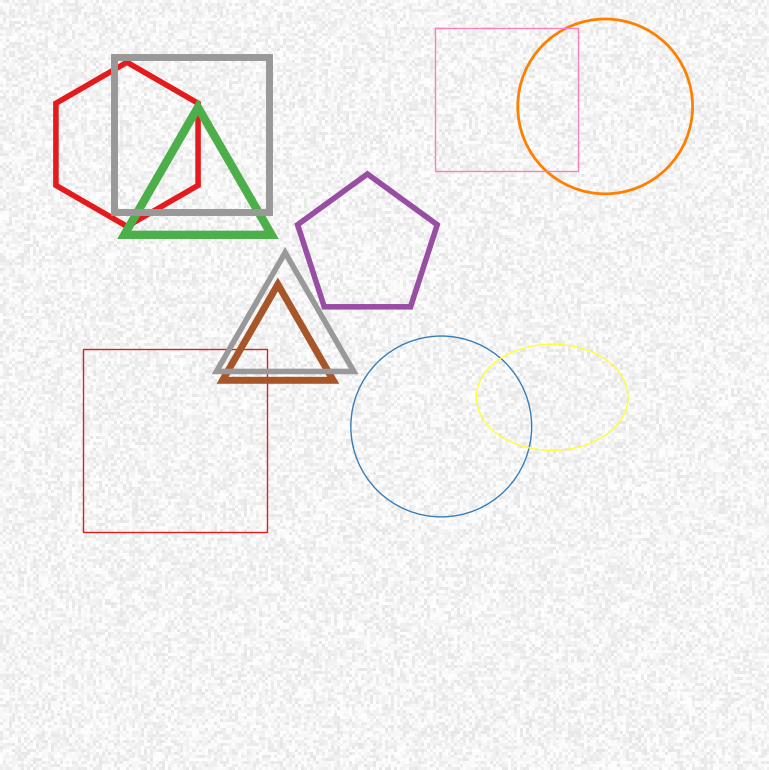[{"shape": "hexagon", "thickness": 2, "radius": 0.53, "center": [0.165, 0.813]}, {"shape": "square", "thickness": 0.5, "radius": 0.6, "center": [0.227, 0.428]}, {"shape": "circle", "thickness": 0.5, "radius": 0.59, "center": [0.573, 0.446]}, {"shape": "triangle", "thickness": 3, "radius": 0.55, "center": [0.257, 0.75]}, {"shape": "pentagon", "thickness": 2, "radius": 0.48, "center": [0.477, 0.679]}, {"shape": "circle", "thickness": 1, "radius": 0.57, "center": [0.786, 0.862]}, {"shape": "oval", "thickness": 0.5, "radius": 0.49, "center": [0.717, 0.484]}, {"shape": "triangle", "thickness": 2.5, "radius": 0.42, "center": [0.361, 0.548]}, {"shape": "square", "thickness": 0.5, "radius": 0.46, "center": [0.657, 0.871]}, {"shape": "square", "thickness": 2.5, "radius": 0.5, "center": [0.249, 0.825]}, {"shape": "triangle", "thickness": 2, "radius": 0.51, "center": [0.37, 0.569]}]